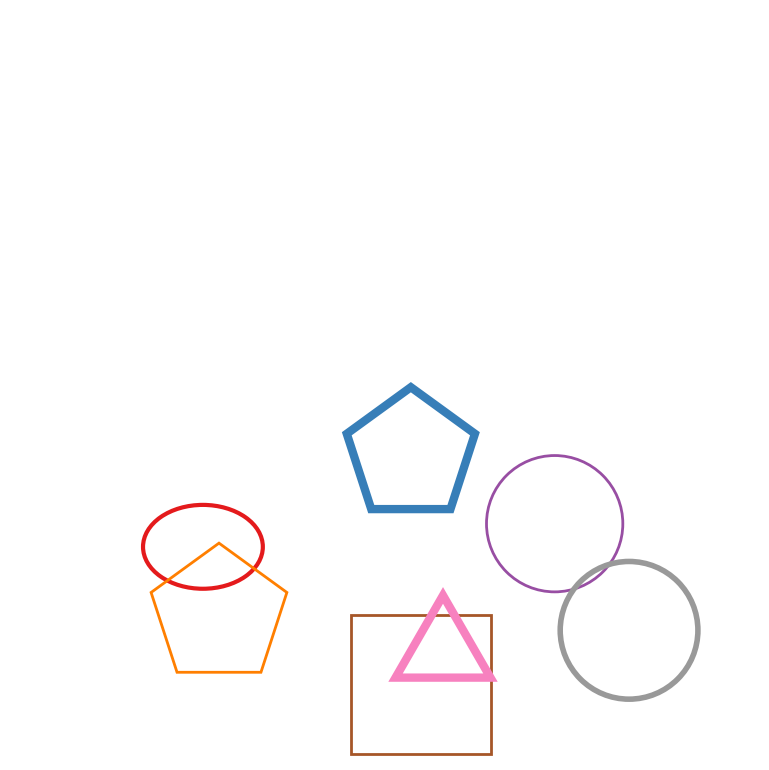[{"shape": "oval", "thickness": 1.5, "radius": 0.39, "center": [0.264, 0.29]}, {"shape": "pentagon", "thickness": 3, "radius": 0.44, "center": [0.534, 0.41]}, {"shape": "circle", "thickness": 1, "radius": 0.44, "center": [0.72, 0.32]}, {"shape": "pentagon", "thickness": 1, "radius": 0.46, "center": [0.284, 0.202]}, {"shape": "square", "thickness": 1, "radius": 0.45, "center": [0.547, 0.112]}, {"shape": "triangle", "thickness": 3, "radius": 0.36, "center": [0.575, 0.156]}, {"shape": "circle", "thickness": 2, "radius": 0.45, "center": [0.817, 0.181]}]